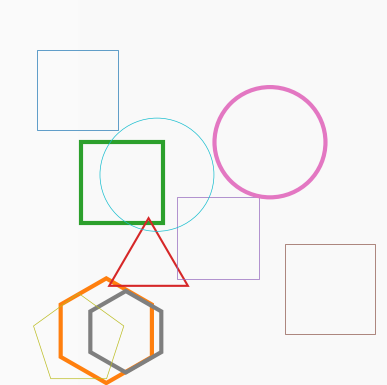[{"shape": "square", "thickness": 0.5, "radius": 0.52, "center": [0.201, 0.767]}, {"shape": "hexagon", "thickness": 3, "radius": 0.68, "center": [0.274, 0.141]}, {"shape": "square", "thickness": 3, "radius": 0.53, "center": [0.315, 0.526]}, {"shape": "triangle", "thickness": 1.5, "radius": 0.59, "center": [0.383, 0.316]}, {"shape": "square", "thickness": 0.5, "radius": 0.53, "center": [0.564, 0.381]}, {"shape": "square", "thickness": 0.5, "radius": 0.58, "center": [0.852, 0.249]}, {"shape": "circle", "thickness": 3, "radius": 0.72, "center": [0.697, 0.631]}, {"shape": "hexagon", "thickness": 3, "radius": 0.53, "center": [0.325, 0.138]}, {"shape": "pentagon", "thickness": 0.5, "radius": 0.61, "center": [0.203, 0.115]}, {"shape": "circle", "thickness": 0.5, "radius": 0.74, "center": [0.405, 0.546]}]